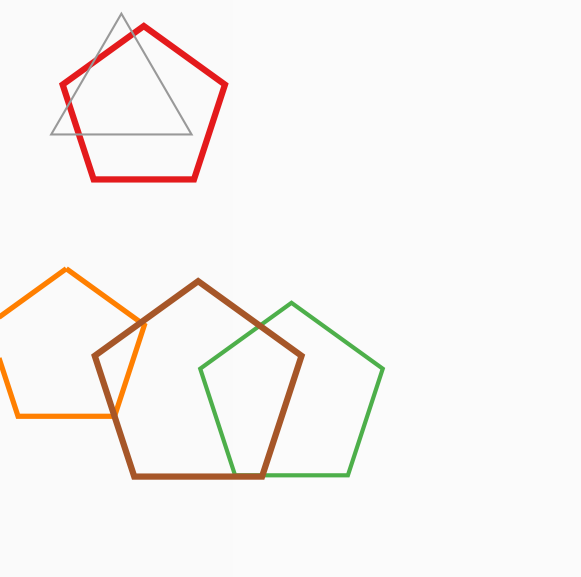[{"shape": "pentagon", "thickness": 3, "radius": 0.73, "center": [0.247, 0.807]}, {"shape": "pentagon", "thickness": 2, "radius": 0.83, "center": [0.501, 0.31]}, {"shape": "pentagon", "thickness": 2.5, "radius": 0.71, "center": [0.114, 0.393]}, {"shape": "pentagon", "thickness": 3, "radius": 0.94, "center": [0.341, 0.325]}, {"shape": "triangle", "thickness": 1, "radius": 0.7, "center": [0.209, 0.836]}]